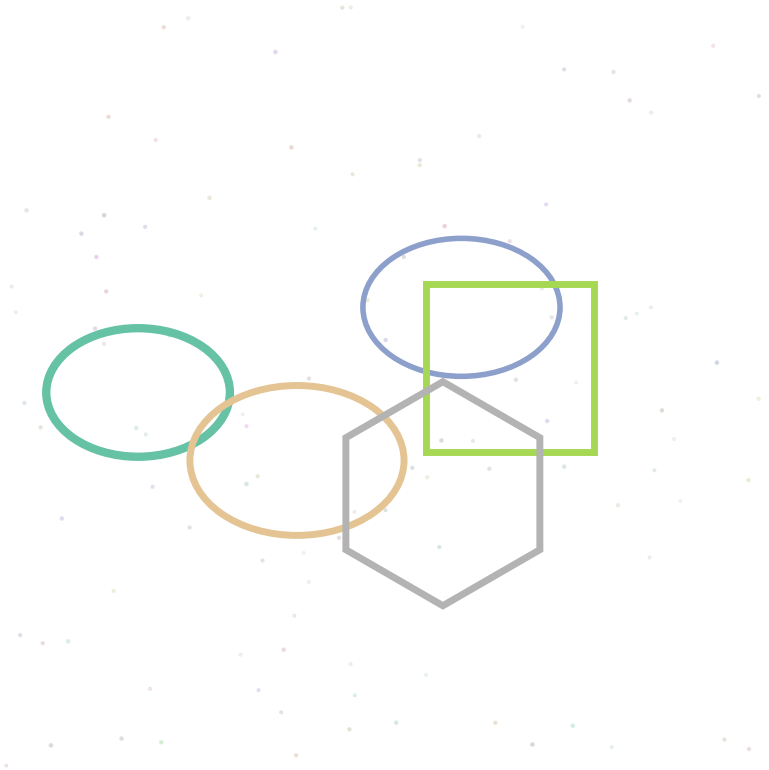[{"shape": "oval", "thickness": 3, "radius": 0.6, "center": [0.179, 0.49]}, {"shape": "oval", "thickness": 2, "radius": 0.64, "center": [0.599, 0.601]}, {"shape": "square", "thickness": 2.5, "radius": 0.54, "center": [0.662, 0.522]}, {"shape": "oval", "thickness": 2.5, "radius": 0.7, "center": [0.386, 0.402]}, {"shape": "hexagon", "thickness": 2.5, "radius": 0.73, "center": [0.575, 0.359]}]